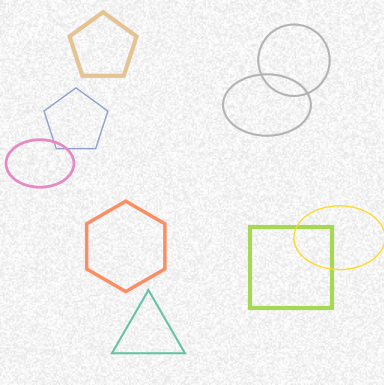[{"shape": "triangle", "thickness": 1.5, "radius": 0.55, "center": [0.386, 0.137]}, {"shape": "hexagon", "thickness": 2.5, "radius": 0.59, "center": [0.327, 0.36]}, {"shape": "pentagon", "thickness": 1, "radius": 0.44, "center": [0.197, 0.685]}, {"shape": "oval", "thickness": 2, "radius": 0.44, "center": [0.104, 0.575]}, {"shape": "square", "thickness": 3, "radius": 0.53, "center": [0.756, 0.305]}, {"shape": "oval", "thickness": 1, "radius": 0.59, "center": [0.882, 0.383]}, {"shape": "pentagon", "thickness": 3, "radius": 0.46, "center": [0.268, 0.877]}, {"shape": "oval", "thickness": 1.5, "radius": 0.57, "center": [0.693, 0.727]}, {"shape": "circle", "thickness": 1.5, "radius": 0.46, "center": [0.764, 0.844]}]